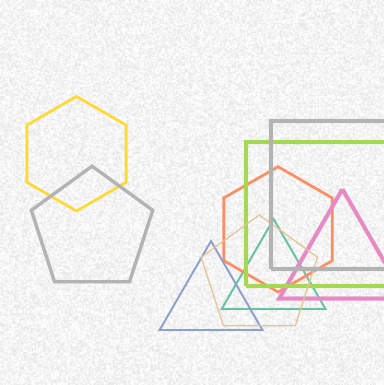[{"shape": "triangle", "thickness": 1.5, "radius": 0.78, "center": [0.711, 0.275]}, {"shape": "hexagon", "thickness": 2, "radius": 0.81, "center": [0.722, 0.404]}, {"shape": "triangle", "thickness": 1.5, "radius": 0.77, "center": [0.548, 0.22]}, {"shape": "triangle", "thickness": 3, "radius": 0.95, "center": [0.889, 0.319]}, {"shape": "square", "thickness": 3, "radius": 0.93, "center": [0.826, 0.445]}, {"shape": "hexagon", "thickness": 2, "radius": 0.74, "center": [0.199, 0.601]}, {"shape": "pentagon", "thickness": 1, "radius": 0.79, "center": [0.674, 0.283]}, {"shape": "square", "thickness": 3, "radius": 0.96, "center": [0.896, 0.493]}, {"shape": "pentagon", "thickness": 2.5, "radius": 0.83, "center": [0.239, 0.403]}]